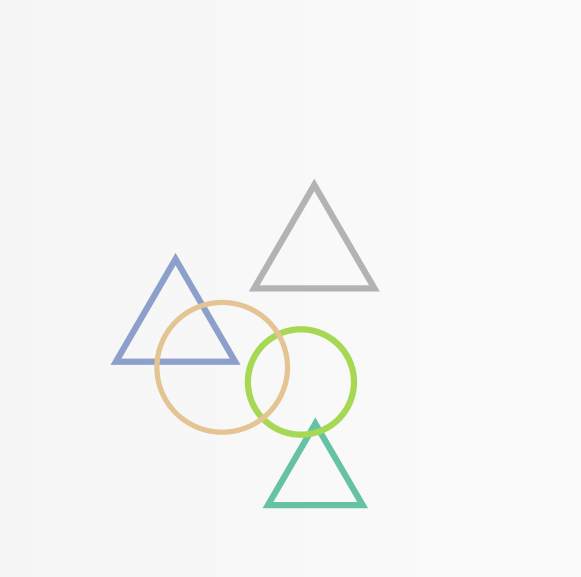[{"shape": "triangle", "thickness": 3, "radius": 0.47, "center": [0.542, 0.171]}, {"shape": "triangle", "thickness": 3, "radius": 0.59, "center": [0.302, 0.432]}, {"shape": "circle", "thickness": 3, "radius": 0.46, "center": [0.518, 0.338]}, {"shape": "circle", "thickness": 2.5, "radius": 0.56, "center": [0.382, 0.363]}, {"shape": "triangle", "thickness": 3, "radius": 0.6, "center": [0.541, 0.559]}]